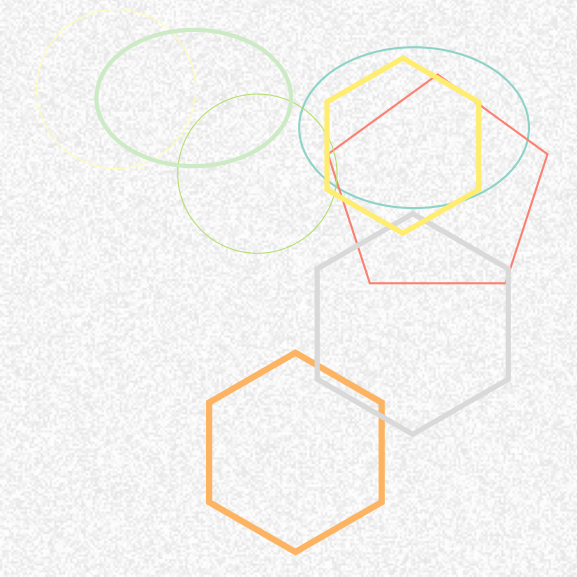[{"shape": "oval", "thickness": 1, "radius": 0.99, "center": [0.717, 0.778]}, {"shape": "circle", "thickness": 0.5, "radius": 0.69, "center": [0.201, 0.845]}, {"shape": "pentagon", "thickness": 1, "radius": 1.0, "center": [0.758, 0.67]}, {"shape": "hexagon", "thickness": 3, "radius": 0.86, "center": [0.512, 0.216]}, {"shape": "circle", "thickness": 0.5, "radius": 0.69, "center": [0.446, 0.698]}, {"shape": "hexagon", "thickness": 2.5, "radius": 0.96, "center": [0.715, 0.438]}, {"shape": "oval", "thickness": 2, "radius": 0.84, "center": [0.336, 0.829]}, {"shape": "hexagon", "thickness": 2.5, "radius": 0.76, "center": [0.698, 0.747]}]